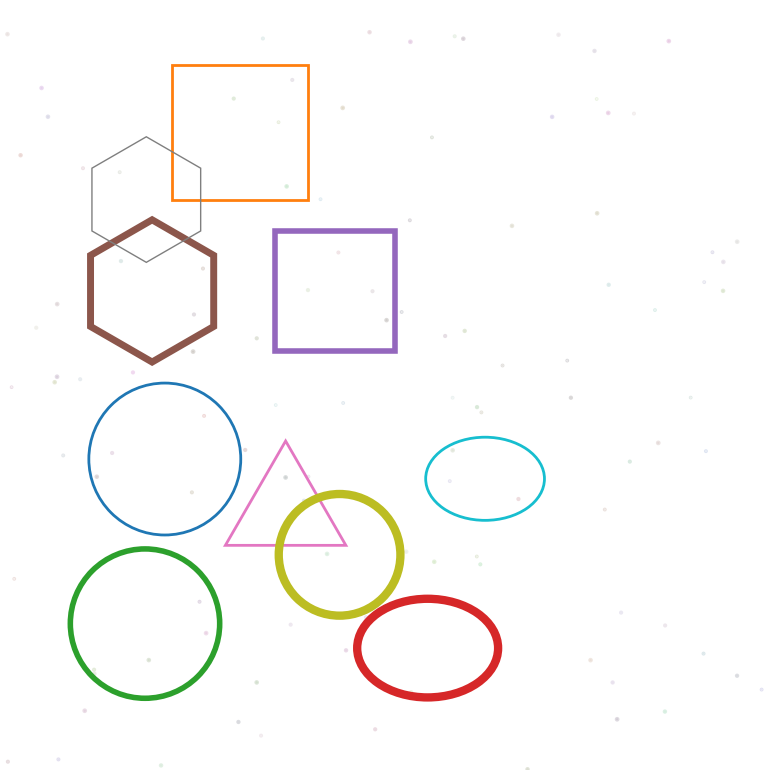[{"shape": "circle", "thickness": 1, "radius": 0.49, "center": [0.214, 0.404]}, {"shape": "square", "thickness": 1, "radius": 0.44, "center": [0.312, 0.828]}, {"shape": "circle", "thickness": 2, "radius": 0.48, "center": [0.188, 0.19]}, {"shape": "oval", "thickness": 3, "radius": 0.46, "center": [0.555, 0.158]}, {"shape": "square", "thickness": 2, "radius": 0.39, "center": [0.435, 0.623]}, {"shape": "hexagon", "thickness": 2.5, "radius": 0.46, "center": [0.198, 0.622]}, {"shape": "triangle", "thickness": 1, "radius": 0.45, "center": [0.371, 0.337]}, {"shape": "hexagon", "thickness": 0.5, "radius": 0.41, "center": [0.19, 0.741]}, {"shape": "circle", "thickness": 3, "radius": 0.39, "center": [0.441, 0.279]}, {"shape": "oval", "thickness": 1, "radius": 0.39, "center": [0.63, 0.378]}]